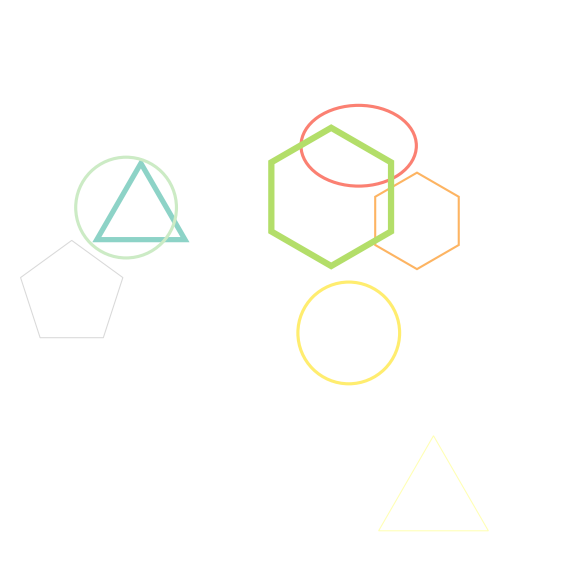[{"shape": "triangle", "thickness": 2.5, "radius": 0.44, "center": [0.244, 0.628]}, {"shape": "triangle", "thickness": 0.5, "radius": 0.55, "center": [0.751, 0.135]}, {"shape": "oval", "thickness": 1.5, "radius": 0.5, "center": [0.621, 0.747]}, {"shape": "hexagon", "thickness": 1, "radius": 0.42, "center": [0.722, 0.617]}, {"shape": "hexagon", "thickness": 3, "radius": 0.6, "center": [0.573, 0.658]}, {"shape": "pentagon", "thickness": 0.5, "radius": 0.47, "center": [0.124, 0.49]}, {"shape": "circle", "thickness": 1.5, "radius": 0.44, "center": [0.218, 0.64]}, {"shape": "circle", "thickness": 1.5, "radius": 0.44, "center": [0.604, 0.423]}]